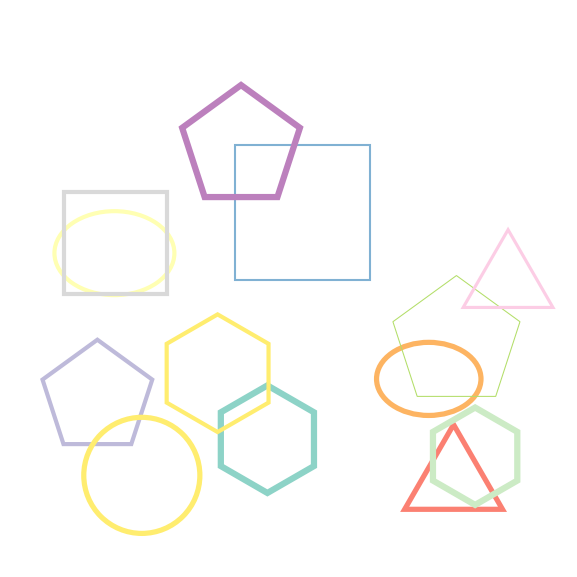[{"shape": "hexagon", "thickness": 3, "radius": 0.47, "center": [0.463, 0.239]}, {"shape": "oval", "thickness": 2, "radius": 0.52, "center": [0.198, 0.561]}, {"shape": "pentagon", "thickness": 2, "radius": 0.5, "center": [0.169, 0.311]}, {"shape": "triangle", "thickness": 2.5, "radius": 0.49, "center": [0.785, 0.166]}, {"shape": "square", "thickness": 1, "radius": 0.59, "center": [0.523, 0.631]}, {"shape": "oval", "thickness": 2.5, "radius": 0.45, "center": [0.742, 0.343]}, {"shape": "pentagon", "thickness": 0.5, "radius": 0.58, "center": [0.79, 0.406]}, {"shape": "triangle", "thickness": 1.5, "radius": 0.45, "center": [0.88, 0.512]}, {"shape": "square", "thickness": 2, "radius": 0.44, "center": [0.2, 0.578]}, {"shape": "pentagon", "thickness": 3, "radius": 0.54, "center": [0.417, 0.745]}, {"shape": "hexagon", "thickness": 3, "radius": 0.42, "center": [0.823, 0.209]}, {"shape": "hexagon", "thickness": 2, "radius": 0.51, "center": [0.377, 0.353]}, {"shape": "circle", "thickness": 2.5, "radius": 0.5, "center": [0.246, 0.176]}]